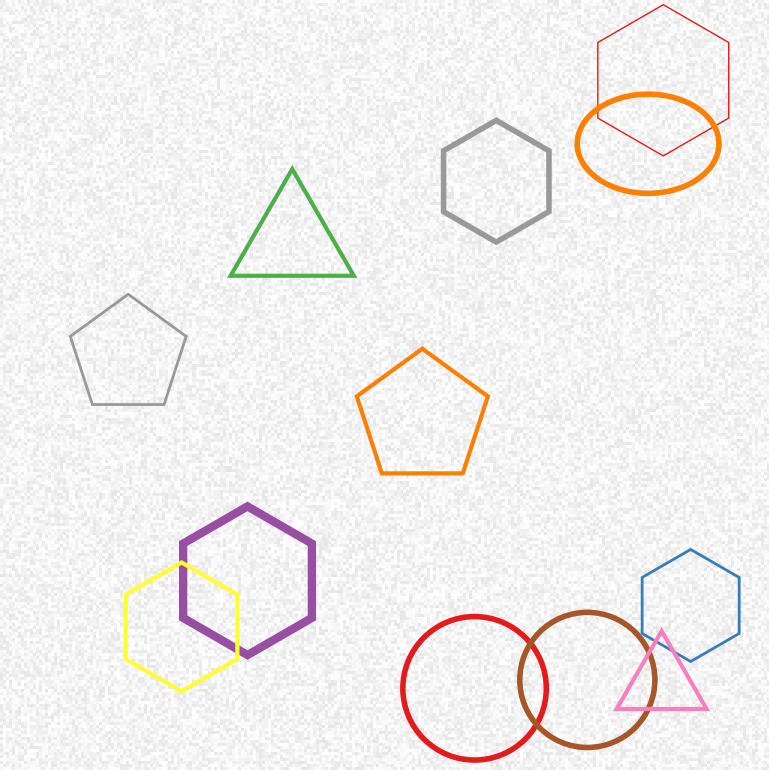[{"shape": "hexagon", "thickness": 0.5, "radius": 0.49, "center": [0.861, 0.896]}, {"shape": "circle", "thickness": 2, "radius": 0.47, "center": [0.616, 0.106]}, {"shape": "hexagon", "thickness": 1, "radius": 0.36, "center": [0.897, 0.214]}, {"shape": "triangle", "thickness": 1.5, "radius": 0.46, "center": [0.38, 0.688]}, {"shape": "hexagon", "thickness": 3, "radius": 0.48, "center": [0.321, 0.246]}, {"shape": "oval", "thickness": 2, "radius": 0.46, "center": [0.842, 0.813]}, {"shape": "pentagon", "thickness": 1.5, "radius": 0.45, "center": [0.548, 0.458]}, {"shape": "hexagon", "thickness": 1.5, "radius": 0.42, "center": [0.236, 0.186]}, {"shape": "circle", "thickness": 2, "radius": 0.44, "center": [0.763, 0.117]}, {"shape": "triangle", "thickness": 1.5, "radius": 0.34, "center": [0.859, 0.113]}, {"shape": "pentagon", "thickness": 1, "radius": 0.4, "center": [0.167, 0.539]}, {"shape": "hexagon", "thickness": 2, "radius": 0.4, "center": [0.645, 0.765]}]